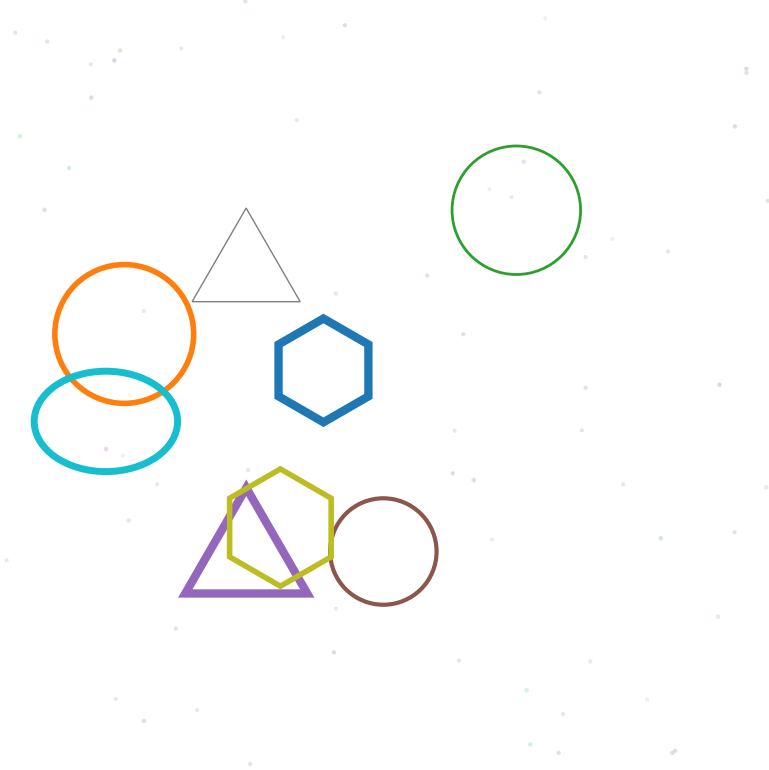[{"shape": "hexagon", "thickness": 3, "radius": 0.34, "center": [0.42, 0.519]}, {"shape": "circle", "thickness": 2, "radius": 0.45, "center": [0.161, 0.566]}, {"shape": "circle", "thickness": 1, "radius": 0.42, "center": [0.671, 0.727]}, {"shape": "triangle", "thickness": 3, "radius": 0.46, "center": [0.32, 0.275]}, {"shape": "circle", "thickness": 1.5, "radius": 0.35, "center": [0.498, 0.284]}, {"shape": "triangle", "thickness": 0.5, "radius": 0.41, "center": [0.32, 0.649]}, {"shape": "hexagon", "thickness": 2, "radius": 0.38, "center": [0.364, 0.315]}, {"shape": "oval", "thickness": 2.5, "radius": 0.47, "center": [0.138, 0.453]}]